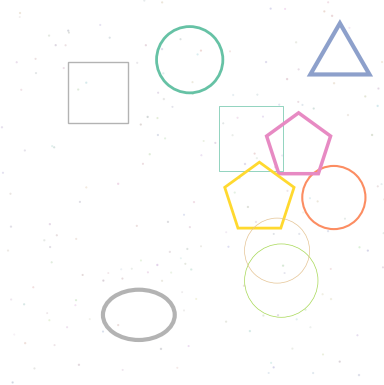[{"shape": "circle", "thickness": 2, "radius": 0.43, "center": [0.493, 0.845]}, {"shape": "square", "thickness": 0.5, "radius": 0.42, "center": [0.652, 0.641]}, {"shape": "circle", "thickness": 1.5, "radius": 0.41, "center": [0.867, 0.487]}, {"shape": "triangle", "thickness": 3, "radius": 0.44, "center": [0.883, 0.851]}, {"shape": "pentagon", "thickness": 2.5, "radius": 0.44, "center": [0.776, 0.62]}, {"shape": "circle", "thickness": 0.5, "radius": 0.48, "center": [0.731, 0.271]}, {"shape": "pentagon", "thickness": 2, "radius": 0.47, "center": [0.674, 0.484]}, {"shape": "circle", "thickness": 0.5, "radius": 0.42, "center": [0.72, 0.349]}, {"shape": "square", "thickness": 1, "radius": 0.39, "center": [0.255, 0.759]}, {"shape": "oval", "thickness": 3, "radius": 0.47, "center": [0.361, 0.182]}]